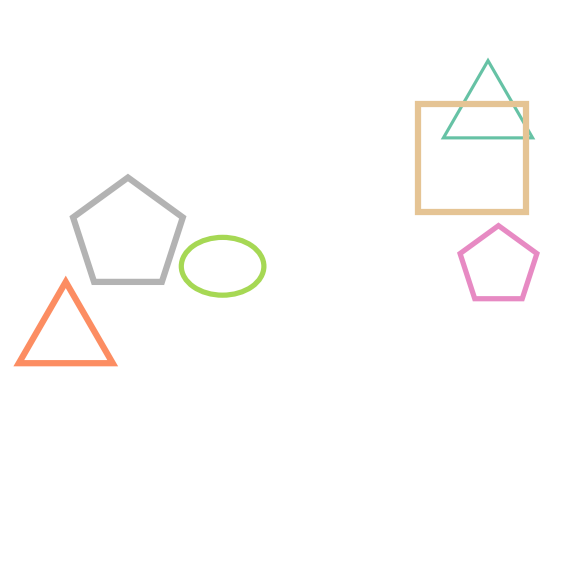[{"shape": "triangle", "thickness": 1.5, "radius": 0.45, "center": [0.845, 0.805]}, {"shape": "triangle", "thickness": 3, "radius": 0.47, "center": [0.114, 0.417]}, {"shape": "pentagon", "thickness": 2.5, "radius": 0.35, "center": [0.863, 0.538]}, {"shape": "oval", "thickness": 2.5, "radius": 0.36, "center": [0.385, 0.538]}, {"shape": "square", "thickness": 3, "radius": 0.47, "center": [0.817, 0.726]}, {"shape": "pentagon", "thickness": 3, "radius": 0.5, "center": [0.222, 0.592]}]